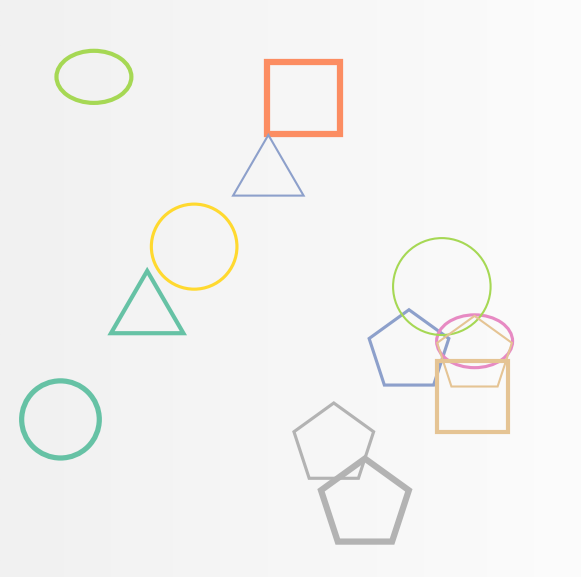[{"shape": "circle", "thickness": 2.5, "radius": 0.33, "center": [0.104, 0.273]}, {"shape": "triangle", "thickness": 2, "radius": 0.36, "center": [0.253, 0.458]}, {"shape": "square", "thickness": 3, "radius": 0.31, "center": [0.522, 0.829]}, {"shape": "pentagon", "thickness": 1.5, "radius": 0.36, "center": [0.704, 0.391]}, {"shape": "triangle", "thickness": 1, "radius": 0.35, "center": [0.462, 0.695]}, {"shape": "oval", "thickness": 1.5, "radius": 0.33, "center": [0.817, 0.408]}, {"shape": "circle", "thickness": 1, "radius": 0.42, "center": [0.76, 0.503]}, {"shape": "oval", "thickness": 2, "radius": 0.32, "center": [0.162, 0.866]}, {"shape": "circle", "thickness": 1.5, "radius": 0.37, "center": [0.334, 0.572]}, {"shape": "pentagon", "thickness": 1, "radius": 0.34, "center": [0.816, 0.385]}, {"shape": "square", "thickness": 2, "radius": 0.31, "center": [0.813, 0.313]}, {"shape": "pentagon", "thickness": 3, "radius": 0.4, "center": [0.628, 0.126]}, {"shape": "pentagon", "thickness": 1.5, "radius": 0.36, "center": [0.574, 0.229]}]